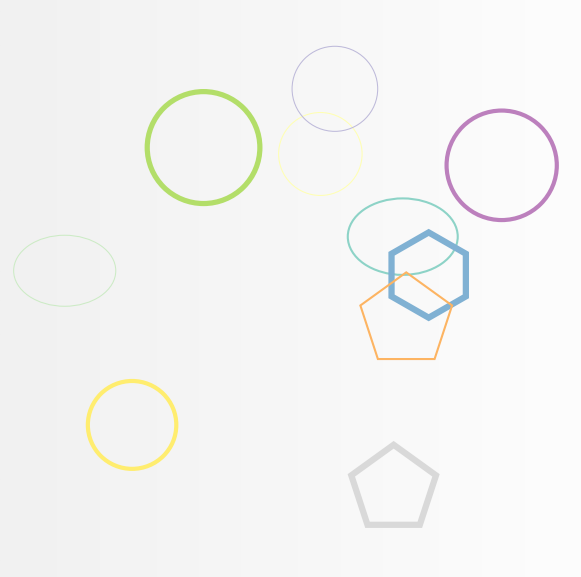[{"shape": "oval", "thickness": 1, "radius": 0.47, "center": [0.693, 0.589]}, {"shape": "circle", "thickness": 0.5, "radius": 0.36, "center": [0.551, 0.732]}, {"shape": "circle", "thickness": 0.5, "radius": 0.37, "center": [0.576, 0.845]}, {"shape": "hexagon", "thickness": 3, "radius": 0.37, "center": [0.738, 0.523]}, {"shape": "pentagon", "thickness": 1, "radius": 0.41, "center": [0.699, 0.445]}, {"shape": "circle", "thickness": 2.5, "radius": 0.48, "center": [0.35, 0.744]}, {"shape": "pentagon", "thickness": 3, "radius": 0.38, "center": [0.677, 0.152]}, {"shape": "circle", "thickness": 2, "radius": 0.47, "center": [0.863, 0.713]}, {"shape": "oval", "thickness": 0.5, "radius": 0.44, "center": [0.111, 0.53]}, {"shape": "circle", "thickness": 2, "radius": 0.38, "center": [0.227, 0.263]}]